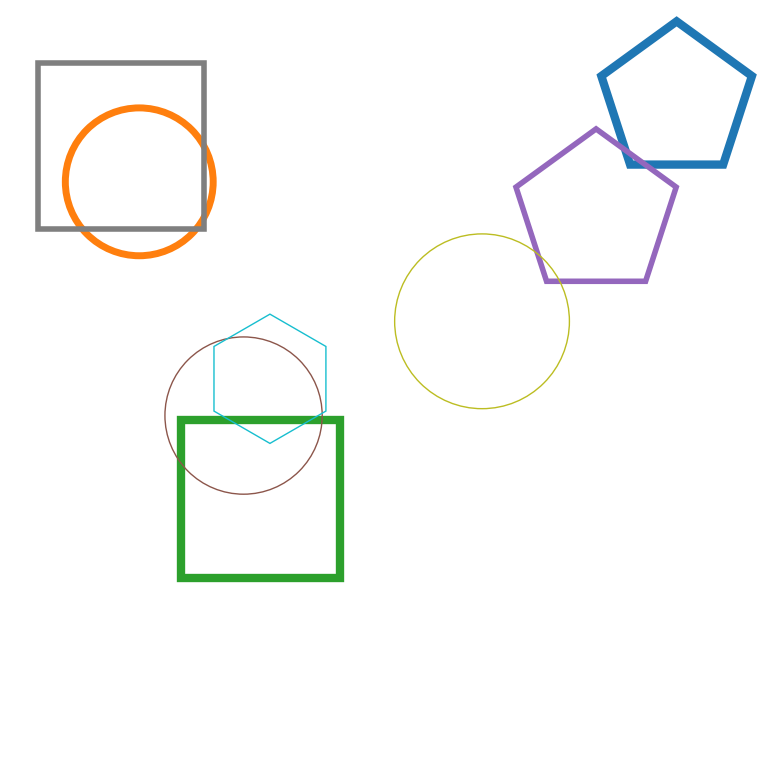[{"shape": "pentagon", "thickness": 3, "radius": 0.51, "center": [0.879, 0.869]}, {"shape": "circle", "thickness": 2.5, "radius": 0.48, "center": [0.181, 0.764]}, {"shape": "square", "thickness": 3, "radius": 0.51, "center": [0.338, 0.352]}, {"shape": "pentagon", "thickness": 2, "radius": 0.55, "center": [0.774, 0.723]}, {"shape": "circle", "thickness": 0.5, "radius": 0.51, "center": [0.316, 0.46]}, {"shape": "square", "thickness": 2, "radius": 0.54, "center": [0.158, 0.81]}, {"shape": "circle", "thickness": 0.5, "radius": 0.57, "center": [0.626, 0.583]}, {"shape": "hexagon", "thickness": 0.5, "radius": 0.42, "center": [0.351, 0.508]}]